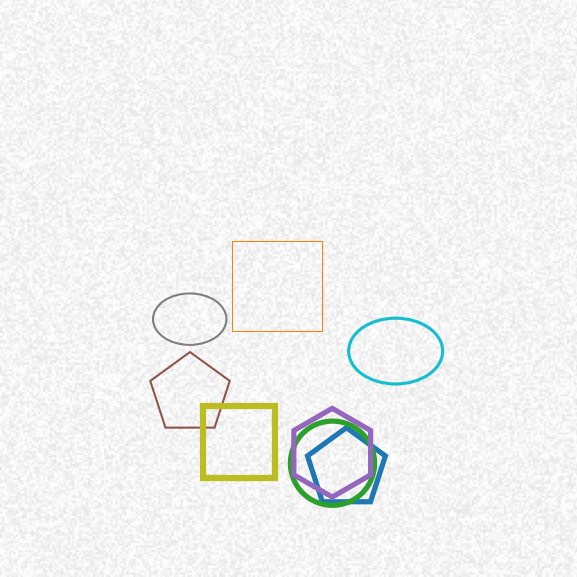[{"shape": "pentagon", "thickness": 2.5, "radius": 0.35, "center": [0.6, 0.188]}, {"shape": "square", "thickness": 0.5, "radius": 0.39, "center": [0.48, 0.504]}, {"shape": "circle", "thickness": 2.5, "radius": 0.36, "center": [0.576, 0.197]}, {"shape": "hexagon", "thickness": 2.5, "radius": 0.38, "center": [0.575, 0.215]}, {"shape": "pentagon", "thickness": 1, "radius": 0.36, "center": [0.329, 0.317]}, {"shape": "oval", "thickness": 1, "radius": 0.32, "center": [0.329, 0.446]}, {"shape": "square", "thickness": 3, "radius": 0.31, "center": [0.414, 0.234]}, {"shape": "oval", "thickness": 1.5, "radius": 0.41, "center": [0.685, 0.391]}]